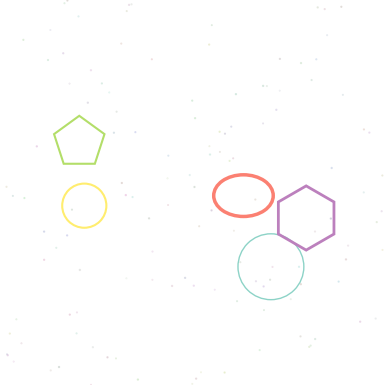[{"shape": "circle", "thickness": 1, "radius": 0.43, "center": [0.704, 0.307]}, {"shape": "oval", "thickness": 2.5, "radius": 0.39, "center": [0.632, 0.492]}, {"shape": "pentagon", "thickness": 1.5, "radius": 0.34, "center": [0.206, 0.63]}, {"shape": "hexagon", "thickness": 2, "radius": 0.42, "center": [0.795, 0.434]}, {"shape": "circle", "thickness": 1.5, "radius": 0.29, "center": [0.219, 0.466]}]